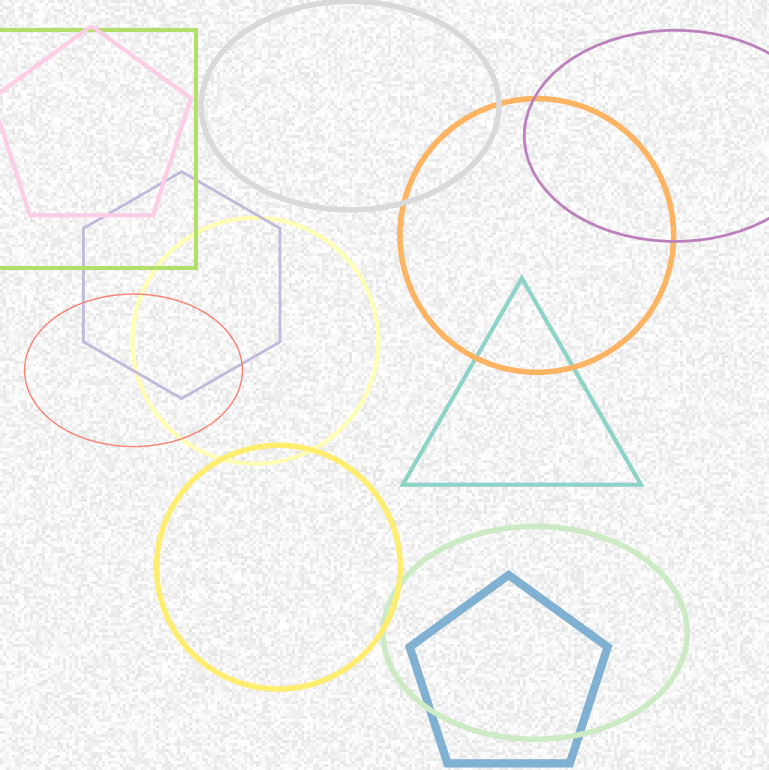[{"shape": "triangle", "thickness": 1.5, "radius": 0.89, "center": [0.678, 0.46]}, {"shape": "circle", "thickness": 1.5, "radius": 0.8, "center": [0.332, 0.557]}, {"shape": "hexagon", "thickness": 1, "radius": 0.74, "center": [0.236, 0.63]}, {"shape": "oval", "thickness": 0.5, "radius": 0.71, "center": [0.173, 0.519]}, {"shape": "pentagon", "thickness": 3, "radius": 0.68, "center": [0.661, 0.118]}, {"shape": "circle", "thickness": 2, "radius": 0.89, "center": [0.697, 0.694]}, {"shape": "square", "thickness": 1.5, "radius": 0.77, "center": [0.1, 0.806]}, {"shape": "pentagon", "thickness": 1.5, "radius": 0.68, "center": [0.119, 0.83]}, {"shape": "oval", "thickness": 2, "radius": 0.97, "center": [0.455, 0.863]}, {"shape": "oval", "thickness": 1, "radius": 0.98, "center": [0.877, 0.824]}, {"shape": "oval", "thickness": 2, "radius": 0.99, "center": [0.695, 0.178]}, {"shape": "circle", "thickness": 2, "radius": 0.79, "center": [0.362, 0.263]}]